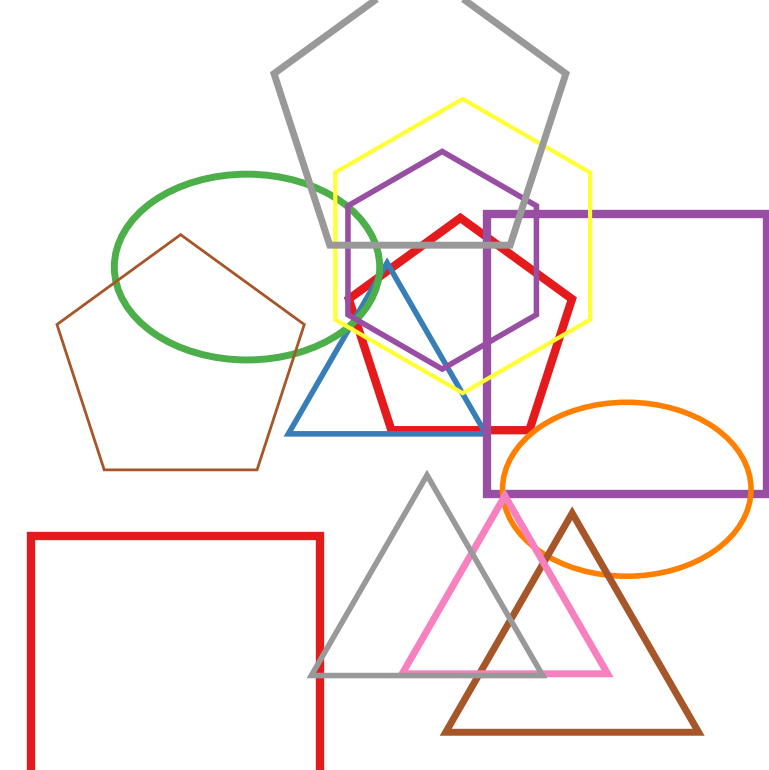[{"shape": "pentagon", "thickness": 3, "radius": 0.76, "center": [0.598, 0.565]}, {"shape": "square", "thickness": 3, "radius": 0.94, "center": [0.228, 0.115]}, {"shape": "triangle", "thickness": 2, "radius": 0.74, "center": [0.503, 0.511]}, {"shape": "oval", "thickness": 2.5, "radius": 0.86, "center": [0.321, 0.653]}, {"shape": "hexagon", "thickness": 2, "radius": 0.71, "center": [0.574, 0.662]}, {"shape": "square", "thickness": 3, "radius": 0.91, "center": [0.815, 0.54]}, {"shape": "oval", "thickness": 2, "radius": 0.81, "center": [0.814, 0.365]}, {"shape": "hexagon", "thickness": 1.5, "radius": 0.96, "center": [0.601, 0.68]}, {"shape": "triangle", "thickness": 2.5, "radius": 0.95, "center": [0.743, 0.144]}, {"shape": "pentagon", "thickness": 1, "radius": 0.84, "center": [0.235, 0.526]}, {"shape": "triangle", "thickness": 2.5, "radius": 0.77, "center": [0.656, 0.202]}, {"shape": "triangle", "thickness": 2, "radius": 0.87, "center": [0.555, 0.209]}, {"shape": "pentagon", "thickness": 2.5, "radius": 1.0, "center": [0.545, 0.843]}]